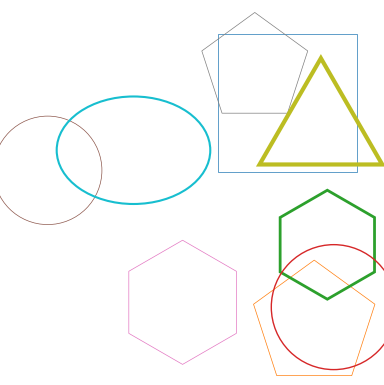[{"shape": "square", "thickness": 0.5, "radius": 0.9, "center": [0.746, 0.733]}, {"shape": "pentagon", "thickness": 0.5, "radius": 0.83, "center": [0.816, 0.159]}, {"shape": "hexagon", "thickness": 2, "radius": 0.71, "center": [0.85, 0.364]}, {"shape": "circle", "thickness": 1, "radius": 0.81, "center": [0.867, 0.202]}, {"shape": "circle", "thickness": 0.5, "radius": 0.7, "center": [0.124, 0.558]}, {"shape": "hexagon", "thickness": 0.5, "radius": 0.81, "center": [0.474, 0.215]}, {"shape": "pentagon", "thickness": 0.5, "radius": 0.72, "center": [0.662, 0.823]}, {"shape": "triangle", "thickness": 3, "radius": 0.92, "center": [0.833, 0.665]}, {"shape": "oval", "thickness": 1.5, "radius": 1.0, "center": [0.347, 0.61]}]